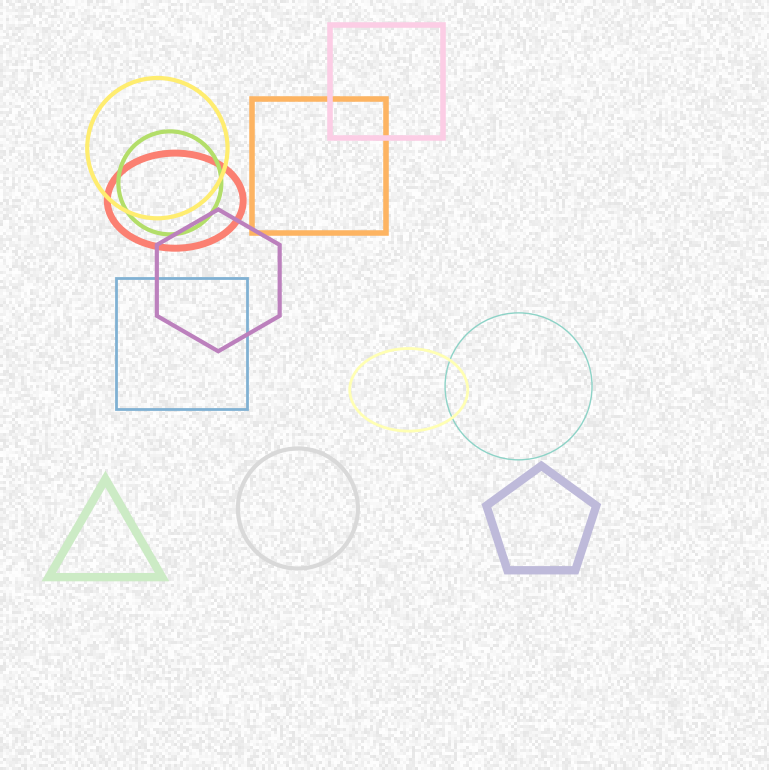[{"shape": "circle", "thickness": 0.5, "radius": 0.48, "center": [0.673, 0.498]}, {"shape": "oval", "thickness": 1, "radius": 0.38, "center": [0.531, 0.494]}, {"shape": "pentagon", "thickness": 3, "radius": 0.38, "center": [0.703, 0.32]}, {"shape": "oval", "thickness": 2.5, "radius": 0.44, "center": [0.228, 0.739]}, {"shape": "square", "thickness": 1, "radius": 0.43, "center": [0.236, 0.554]}, {"shape": "square", "thickness": 2, "radius": 0.44, "center": [0.414, 0.785]}, {"shape": "circle", "thickness": 1.5, "radius": 0.33, "center": [0.221, 0.763]}, {"shape": "square", "thickness": 2, "radius": 0.37, "center": [0.502, 0.894]}, {"shape": "circle", "thickness": 1.5, "radius": 0.39, "center": [0.387, 0.34]}, {"shape": "hexagon", "thickness": 1.5, "radius": 0.46, "center": [0.283, 0.636]}, {"shape": "triangle", "thickness": 3, "radius": 0.42, "center": [0.137, 0.293]}, {"shape": "circle", "thickness": 1.5, "radius": 0.46, "center": [0.204, 0.808]}]